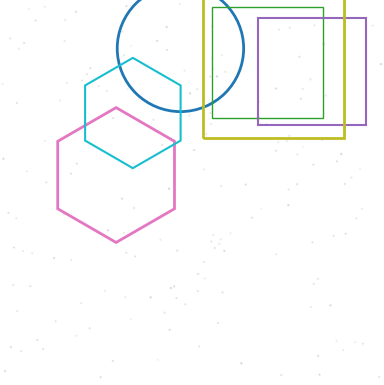[{"shape": "circle", "thickness": 2, "radius": 0.82, "center": [0.469, 0.874]}, {"shape": "square", "thickness": 1, "radius": 0.72, "center": [0.694, 0.839]}, {"shape": "square", "thickness": 1.5, "radius": 0.7, "center": [0.81, 0.814]}, {"shape": "hexagon", "thickness": 2, "radius": 0.88, "center": [0.302, 0.545]}, {"shape": "square", "thickness": 2, "radius": 0.92, "center": [0.71, 0.824]}, {"shape": "hexagon", "thickness": 1.5, "radius": 0.72, "center": [0.345, 0.706]}]